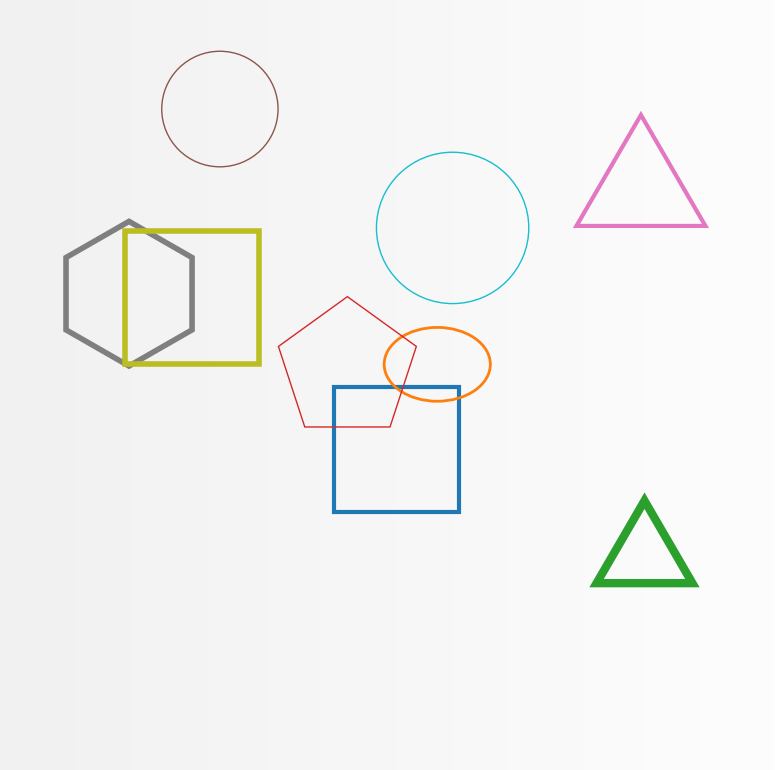[{"shape": "square", "thickness": 1.5, "radius": 0.4, "center": [0.511, 0.416]}, {"shape": "oval", "thickness": 1, "radius": 0.34, "center": [0.564, 0.527]}, {"shape": "triangle", "thickness": 3, "radius": 0.36, "center": [0.832, 0.278]}, {"shape": "pentagon", "thickness": 0.5, "radius": 0.47, "center": [0.448, 0.521]}, {"shape": "circle", "thickness": 0.5, "radius": 0.38, "center": [0.284, 0.858]}, {"shape": "triangle", "thickness": 1.5, "radius": 0.48, "center": [0.827, 0.755]}, {"shape": "hexagon", "thickness": 2, "radius": 0.47, "center": [0.167, 0.619]}, {"shape": "square", "thickness": 2, "radius": 0.43, "center": [0.247, 0.614]}, {"shape": "circle", "thickness": 0.5, "radius": 0.49, "center": [0.584, 0.704]}]